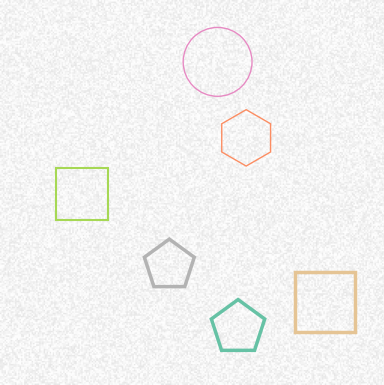[{"shape": "pentagon", "thickness": 2.5, "radius": 0.36, "center": [0.618, 0.149]}, {"shape": "hexagon", "thickness": 1, "radius": 0.37, "center": [0.639, 0.642]}, {"shape": "circle", "thickness": 1, "radius": 0.45, "center": [0.565, 0.839]}, {"shape": "square", "thickness": 1.5, "radius": 0.34, "center": [0.213, 0.497]}, {"shape": "square", "thickness": 2.5, "radius": 0.39, "center": [0.845, 0.216]}, {"shape": "pentagon", "thickness": 2.5, "radius": 0.34, "center": [0.44, 0.311]}]